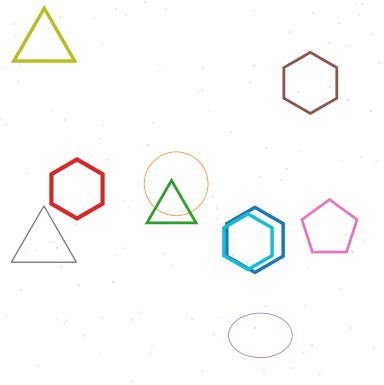[{"shape": "hexagon", "thickness": 2.5, "radius": 0.42, "center": [0.662, 0.377]}, {"shape": "circle", "thickness": 0.5, "radius": 0.41, "center": [0.457, 0.523]}, {"shape": "triangle", "thickness": 2, "radius": 0.37, "center": [0.445, 0.458]}, {"shape": "hexagon", "thickness": 3, "radius": 0.38, "center": [0.2, 0.509]}, {"shape": "oval", "thickness": 0.5, "radius": 0.41, "center": [0.676, 0.129]}, {"shape": "hexagon", "thickness": 2, "radius": 0.4, "center": [0.806, 0.785]}, {"shape": "pentagon", "thickness": 2, "radius": 0.38, "center": [0.856, 0.406]}, {"shape": "triangle", "thickness": 1, "radius": 0.49, "center": [0.114, 0.368]}, {"shape": "triangle", "thickness": 2.5, "radius": 0.46, "center": [0.115, 0.887]}, {"shape": "hexagon", "thickness": 2.5, "radius": 0.36, "center": [0.644, 0.372]}]